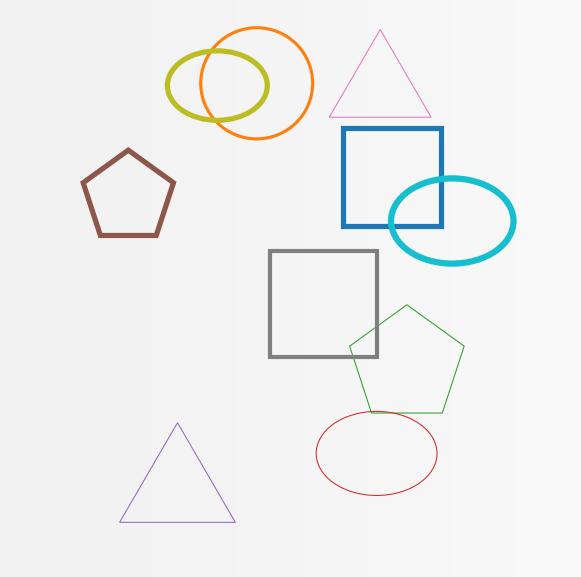[{"shape": "square", "thickness": 2.5, "radius": 0.42, "center": [0.675, 0.692]}, {"shape": "circle", "thickness": 1.5, "radius": 0.48, "center": [0.442, 0.855]}, {"shape": "pentagon", "thickness": 0.5, "radius": 0.52, "center": [0.7, 0.368]}, {"shape": "oval", "thickness": 0.5, "radius": 0.52, "center": [0.648, 0.214]}, {"shape": "triangle", "thickness": 0.5, "radius": 0.58, "center": [0.305, 0.152]}, {"shape": "pentagon", "thickness": 2.5, "radius": 0.41, "center": [0.221, 0.657]}, {"shape": "triangle", "thickness": 0.5, "radius": 0.51, "center": [0.654, 0.847]}, {"shape": "square", "thickness": 2, "radius": 0.46, "center": [0.556, 0.473]}, {"shape": "oval", "thickness": 2.5, "radius": 0.43, "center": [0.374, 0.851]}, {"shape": "oval", "thickness": 3, "radius": 0.53, "center": [0.778, 0.616]}]